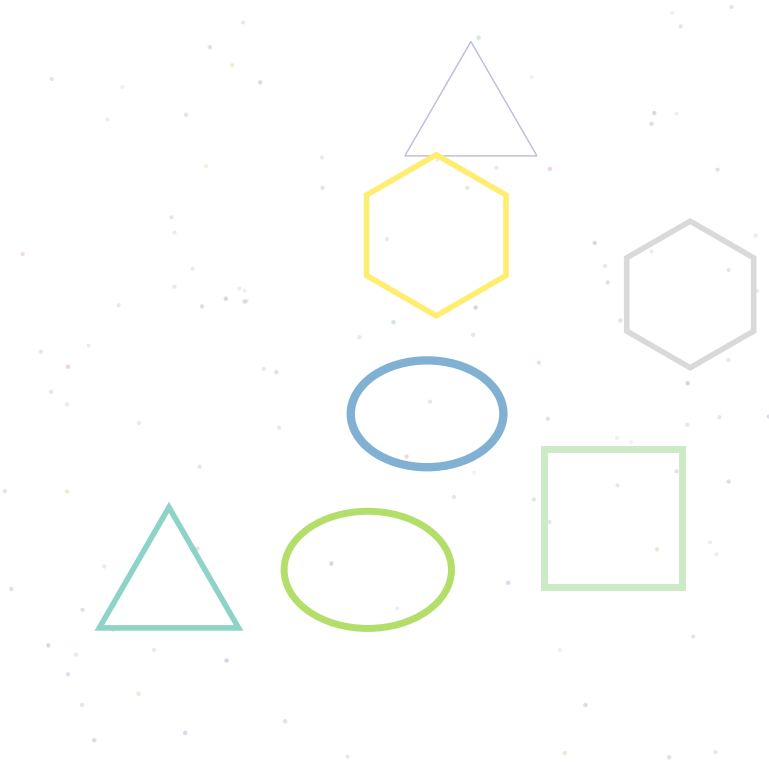[{"shape": "triangle", "thickness": 2, "radius": 0.52, "center": [0.219, 0.237]}, {"shape": "triangle", "thickness": 0.5, "radius": 0.5, "center": [0.612, 0.847]}, {"shape": "oval", "thickness": 3, "radius": 0.5, "center": [0.555, 0.463]}, {"shape": "oval", "thickness": 2.5, "radius": 0.54, "center": [0.478, 0.26]}, {"shape": "hexagon", "thickness": 2, "radius": 0.48, "center": [0.896, 0.618]}, {"shape": "square", "thickness": 2.5, "radius": 0.45, "center": [0.796, 0.327]}, {"shape": "hexagon", "thickness": 2, "radius": 0.52, "center": [0.567, 0.694]}]